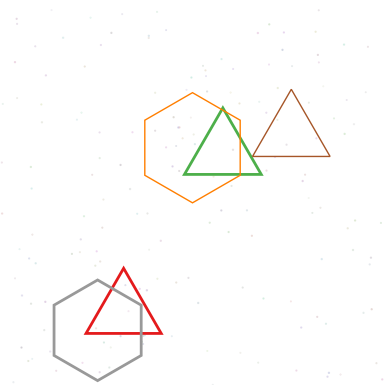[{"shape": "triangle", "thickness": 2, "radius": 0.56, "center": [0.321, 0.19]}, {"shape": "triangle", "thickness": 2, "radius": 0.58, "center": [0.579, 0.605]}, {"shape": "hexagon", "thickness": 1, "radius": 0.72, "center": [0.5, 0.616]}, {"shape": "triangle", "thickness": 1, "radius": 0.58, "center": [0.757, 0.652]}, {"shape": "hexagon", "thickness": 2, "radius": 0.65, "center": [0.254, 0.142]}]